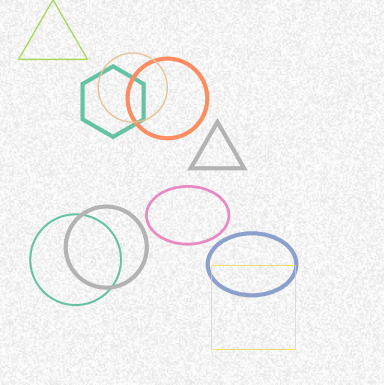[{"shape": "circle", "thickness": 1.5, "radius": 0.59, "center": [0.196, 0.325]}, {"shape": "hexagon", "thickness": 3, "radius": 0.46, "center": [0.294, 0.736]}, {"shape": "circle", "thickness": 3, "radius": 0.52, "center": [0.435, 0.744]}, {"shape": "oval", "thickness": 3, "radius": 0.58, "center": [0.655, 0.314]}, {"shape": "oval", "thickness": 2, "radius": 0.54, "center": [0.487, 0.441]}, {"shape": "triangle", "thickness": 1, "radius": 0.52, "center": [0.138, 0.897]}, {"shape": "square", "thickness": 0.5, "radius": 0.55, "center": [0.656, 0.202]}, {"shape": "circle", "thickness": 1, "radius": 0.45, "center": [0.345, 0.772]}, {"shape": "triangle", "thickness": 3, "radius": 0.4, "center": [0.565, 0.603]}, {"shape": "circle", "thickness": 3, "radius": 0.53, "center": [0.276, 0.358]}]